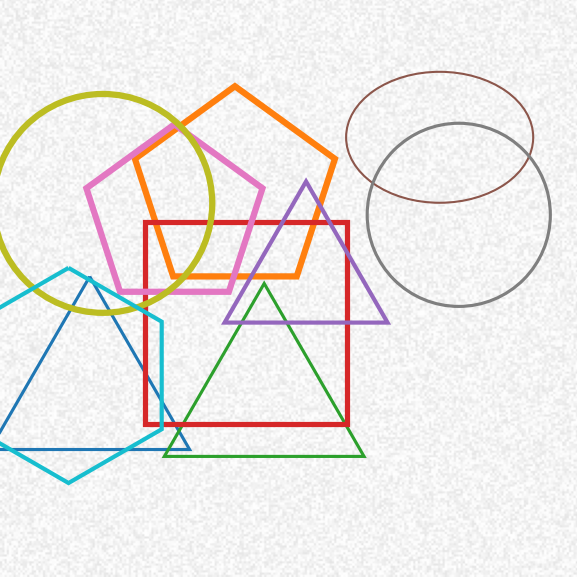[{"shape": "triangle", "thickness": 1.5, "radius": 1.0, "center": [0.155, 0.321]}, {"shape": "pentagon", "thickness": 3, "radius": 0.91, "center": [0.407, 0.668]}, {"shape": "triangle", "thickness": 1.5, "radius": 1.0, "center": [0.457, 0.309]}, {"shape": "square", "thickness": 2.5, "radius": 0.88, "center": [0.426, 0.44]}, {"shape": "triangle", "thickness": 2, "radius": 0.81, "center": [0.53, 0.522]}, {"shape": "oval", "thickness": 1, "radius": 0.81, "center": [0.761, 0.761]}, {"shape": "pentagon", "thickness": 3, "radius": 0.8, "center": [0.302, 0.624]}, {"shape": "circle", "thickness": 1.5, "radius": 0.79, "center": [0.794, 0.627]}, {"shape": "circle", "thickness": 3, "radius": 0.95, "center": [0.178, 0.647]}, {"shape": "hexagon", "thickness": 2, "radius": 0.93, "center": [0.119, 0.349]}]